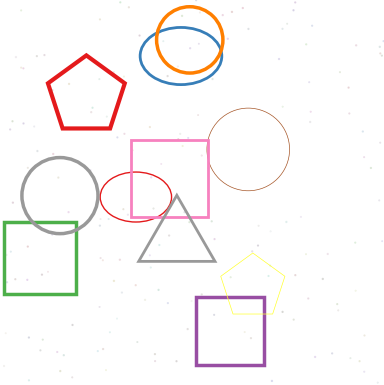[{"shape": "oval", "thickness": 1, "radius": 0.46, "center": [0.353, 0.488]}, {"shape": "pentagon", "thickness": 3, "radius": 0.52, "center": [0.224, 0.751]}, {"shape": "oval", "thickness": 2, "radius": 0.53, "center": [0.47, 0.854]}, {"shape": "square", "thickness": 2.5, "radius": 0.46, "center": [0.104, 0.33]}, {"shape": "square", "thickness": 2.5, "radius": 0.44, "center": [0.597, 0.139]}, {"shape": "circle", "thickness": 2.5, "radius": 0.43, "center": [0.493, 0.896]}, {"shape": "pentagon", "thickness": 0.5, "radius": 0.44, "center": [0.657, 0.255]}, {"shape": "circle", "thickness": 0.5, "radius": 0.54, "center": [0.645, 0.612]}, {"shape": "square", "thickness": 2, "radius": 0.5, "center": [0.441, 0.537]}, {"shape": "circle", "thickness": 2.5, "radius": 0.49, "center": [0.156, 0.492]}, {"shape": "triangle", "thickness": 2, "radius": 0.57, "center": [0.459, 0.378]}]